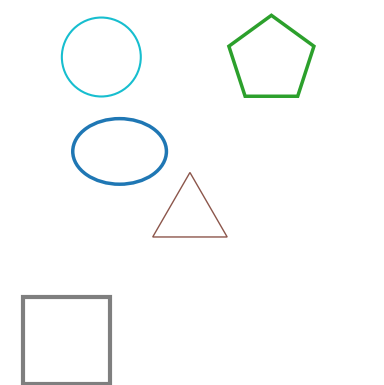[{"shape": "oval", "thickness": 2.5, "radius": 0.61, "center": [0.311, 0.607]}, {"shape": "pentagon", "thickness": 2.5, "radius": 0.58, "center": [0.705, 0.844]}, {"shape": "triangle", "thickness": 1, "radius": 0.56, "center": [0.493, 0.44]}, {"shape": "square", "thickness": 3, "radius": 0.56, "center": [0.173, 0.115]}, {"shape": "circle", "thickness": 1.5, "radius": 0.51, "center": [0.263, 0.852]}]